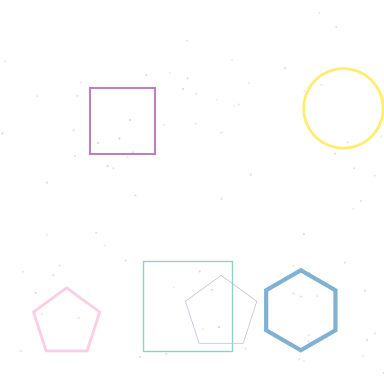[{"shape": "square", "thickness": 1, "radius": 0.58, "center": [0.487, 0.205]}, {"shape": "pentagon", "thickness": 0.5, "radius": 0.49, "center": [0.574, 0.187]}, {"shape": "hexagon", "thickness": 3, "radius": 0.52, "center": [0.781, 0.194]}, {"shape": "pentagon", "thickness": 2, "radius": 0.45, "center": [0.173, 0.162]}, {"shape": "square", "thickness": 1.5, "radius": 0.42, "center": [0.318, 0.686]}, {"shape": "circle", "thickness": 2, "radius": 0.52, "center": [0.892, 0.719]}]